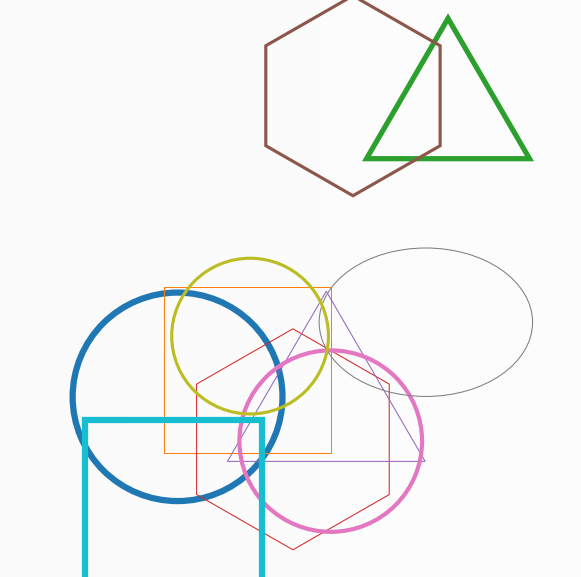[{"shape": "circle", "thickness": 3, "radius": 0.9, "center": [0.305, 0.312]}, {"shape": "square", "thickness": 0.5, "radius": 0.72, "center": [0.426, 0.358]}, {"shape": "triangle", "thickness": 2.5, "radius": 0.81, "center": [0.771, 0.805]}, {"shape": "hexagon", "thickness": 0.5, "radius": 0.96, "center": [0.504, 0.238]}, {"shape": "triangle", "thickness": 0.5, "radius": 0.98, "center": [0.561, 0.298]}, {"shape": "hexagon", "thickness": 1.5, "radius": 0.87, "center": [0.607, 0.833]}, {"shape": "circle", "thickness": 2, "radius": 0.79, "center": [0.569, 0.235]}, {"shape": "oval", "thickness": 0.5, "radius": 0.92, "center": [0.733, 0.441]}, {"shape": "circle", "thickness": 1.5, "radius": 0.67, "center": [0.43, 0.417]}, {"shape": "square", "thickness": 3, "radius": 0.76, "center": [0.298, 0.119]}]